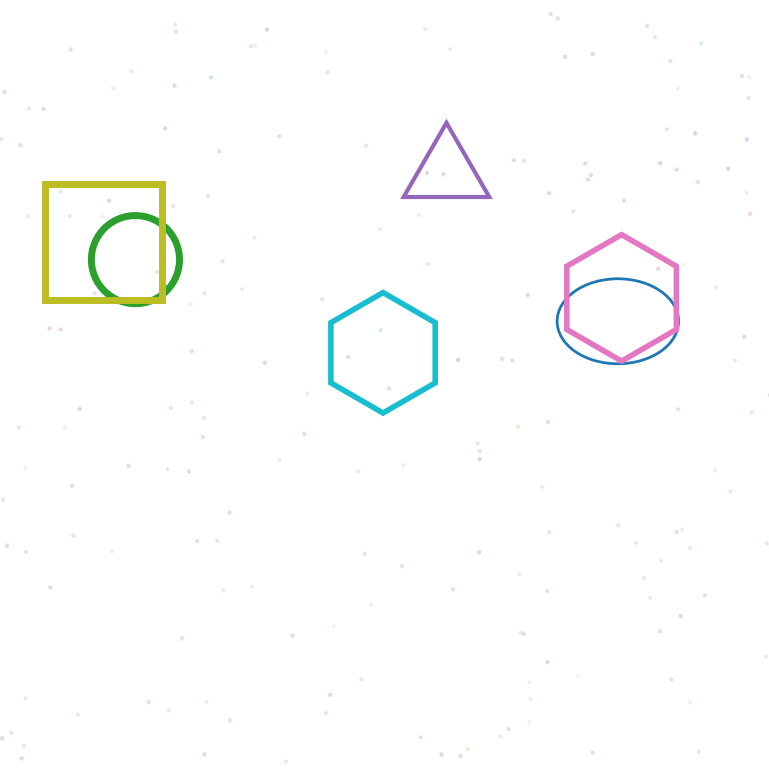[{"shape": "oval", "thickness": 1, "radius": 0.39, "center": [0.802, 0.583]}, {"shape": "circle", "thickness": 2.5, "radius": 0.29, "center": [0.176, 0.663]}, {"shape": "triangle", "thickness": 1.5, "radius": 0.32, "center": [0.58, 0.776]}, {"shape": "hexagon", "thickness": 2, "radius": 0.41, "center": [0.807, 0.613]}, {"shape": "square", "thickness": 2.5, "radius": 0.38, "center": [0.134, 0.686]}, {"shape": "hexagon", "thickness": 2, "radius": 0.39, "center": [0.497, 0.542]}]